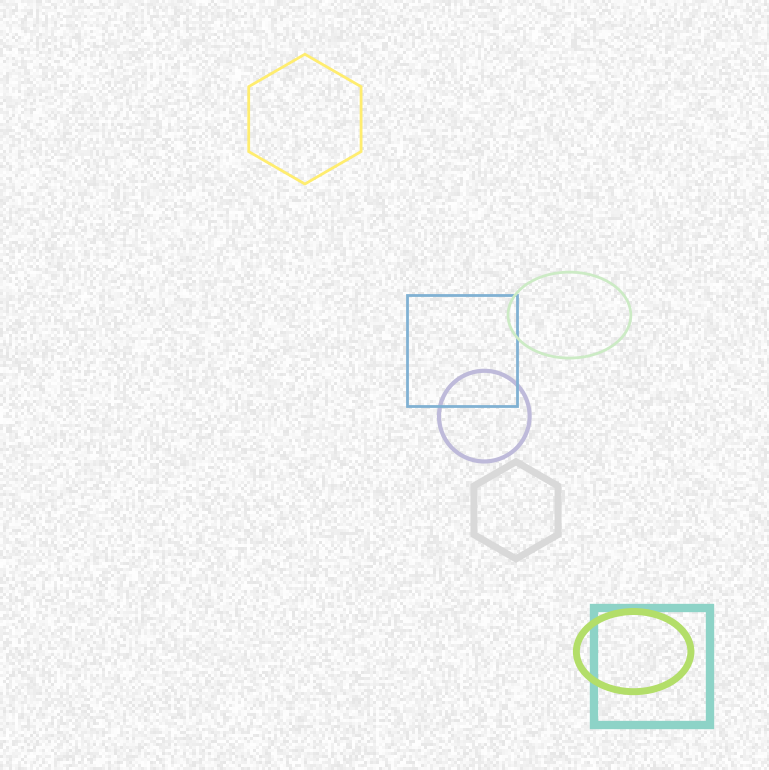[{"shape": "square", "thickness": 3, "radius": 0.38, "center": [0.847, 0.134]}, {"shape": "circle", "thickness": 1.5, "radius": 0.29, "center": [0.629, 0.46]}, {"shape": "square", "thickness": 1, "radius": 0.36, "center": [0.6, 0.545]}, {"shape": "oval", "thickness": 2.5, "radius": 0.37, "center": [0.823, 0.154]}, {"shape": "hexagon", "thickness": 2.5, "radius": 0.32, "center": [0.67, 0.337]}, {"shape": "oval", "thickness": 1, "radius": 0.4, "center": [0.74, 0.591]}, {"shape": "hexagon", "thickness": 1, "radius": 0.42, "center": [0.396, 0.845]}]